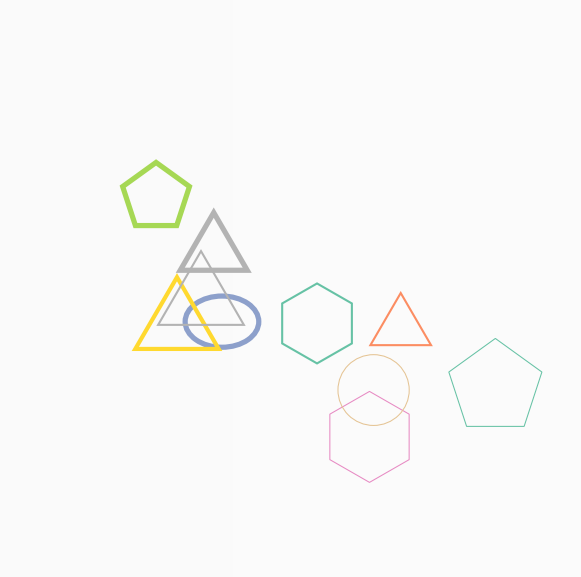[{"shape": "pentagon", "thickness": 0.5, "radius": 0.42, "center": [0.852, 0.329]}, {"shape": "hexagon", "thickness": 1, "radius": 0.35, "center": [0.545, 0.439]}, {"shape": "triangle", "thickness": 1, "radius": 0.3, "center": [0.689, 0.432]}, {"shape": "oval", "thickness": 2.5, "radius": 0.32, "center": [0.382, 0.442]}, {"shape": "hexagon", "thickness": 0.5, "radius": 0.39, "center": [0.636, 0.243]}, {"shape": "pentagon", "thickness": 2.5, "radius": 0.3, "center": [0.268, 0.657]}, {"shape": "triangle", "thickness": 2, "radius": 0.41, "center": [0.305, 0.436]}, {"shape": "circle", "thickness": 0.5, "radius": 0.31, "center": [0.643, 0.324]}, {"shape": "triangle", "thickness": 1, "radius": 0.43, "center": [0.346, 0.479]}, {"shape": "triangle", "thickness": 2.5, "radius": 0.33, "center": [0.368, 0.564]}]